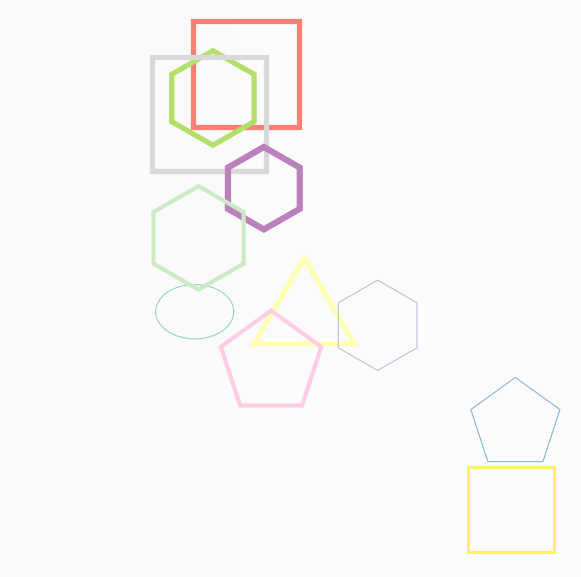[{"shape": "oval", "thickness": 0.5, "radius": 0.34, "center": [0.335, 0.459]}, {"shape": "triangle", "thickness": 2.5, "radius": 0.5, "center": [0.523, 0.453]}, {"shape": "hexagon", "thickness": 0.5, "radius": 0.39, "center": [0.65, 0.436]}, {"shape": "square", "thickness": 2.5, "radius": 0.46, "center": [0.423, 0.871]}, {"shape": "pentagon", "thickness": 0.5, "radius": 0.4, "center": [0.887, 0.265]}, {"shape": "hexagon", "thickness": 2.5, "radius": 0.41, "center": [0.366, 0.829]}, {"shape": "pentagon", "thickness": 2, "radius": 0.45, "center": [0.466, 0.371]}, {"shape": "square", "thickness": 2.5, "radius": 0.49, "center": [0.359, 0.802]}, {"shape": "hexagon", "thickness": 3, "radius": 0.36, "center": [0.454, 0.673]}, {"shape": "hexagon", "thickness": 2, "radius": 0.45, "center": [0.342, 0.587]}, {"shape": "square", "thickness": 1.5, "radius": 0.37, "center": [0.88, 0.117]}]